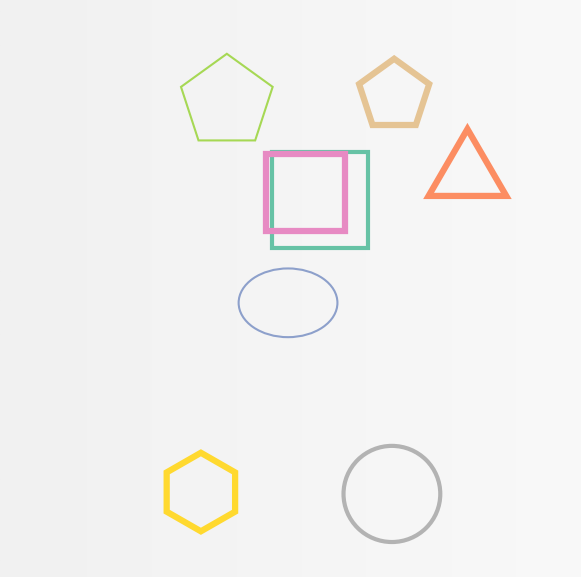[{"shape": "square", "thickness": 2, "radius": 0.41, "center": [0.55, 0.653]}, {"shape": "triangle", "thickness": 3, "radius": 0.39, "center": [0.804, 0.698]}, {"shape": "oval", "thickness": 1, "radius": 0.42, "center": [0.496, 0.475]}, {"shape": "square", "thickness": 3, "radius": 0.34, "center": [0.526, 0.666]}, {"shape": "pentagon", "thickness": 1, "radius": 0.41, "center": [0.39, 0.823]}, {"shape": "hexagon", "thickness": 3, "radius": 0.34, "center": [0.346, 0.147]}, {"shape": "pentagon", "thickness": 3, "radius": 0.32, "center": [0.678, 0.834]}, {"shape": "circle", "thickness": 2, "radius": 0.42, "center": [0.674, 0.144]}]